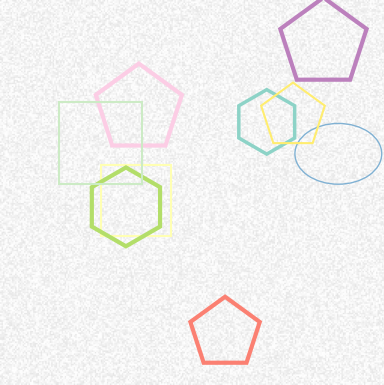[{"shape": "hexagon", "thickness": 2.5, "radius": 0.42, "center": [0.693, 0.683]}, {"shape": "square", "thickness": 1.5, "radius": 0.46, "center": [0.354, 0.479]}, {"shape": "pentagon", "thickness": 3, "radius": 0.47, "center": [0.585, 0.134]}, {"shape": "oval", "thickness": 1, "radius": 0.56, "center": [0.879, 0.6]}, {"shape": "hexagon", "thickness": 3, "radius": 0.51, "center": [0.327, 0.463]}, {"shape": "pentagon", "thickness": 3, "radius": 0.59, "center": [0.361, 0.717]}, {"shape": "pentagon", "thickness": 3, "radius": 0.59, "center": [0.84, 0.888]}, {"shape": "square", "thickness": 1.5, "radius": 0.54, "center": [0.261, 0.628]}, {"shape": "pentagon", "thickness": 1.5, "radius": 0.43, "center": [0.761, 0.699]}]